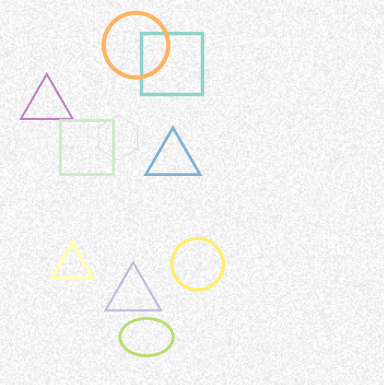[{"shape": "square", "thickness": 2.5, "radius": 0.4, "center": [0.446, 0.835]}, {"shape": "triangle", "thickness": 2.5, "radius": 0.31, "center": [0.187, 0.309]}, {"shape": "triangle", "thickness": 1.5, "radius": 0.42, "center": [0.346, 0.235]}, {"shape": "triangle", "thickness": 2, "radius": 0.41, "center": [0.449, 0.587]}, {"shape": "circle", "thickness": 3, "radius": 0.42, "center": [0.353, 0.883]}, {"shape": "oval", "thickness": 2, "radius": 0.35, "center": [0.381, 0.124]}, {"shape": "hexagon", "thickness": 0.5, "radius": 0.29, "center": [0.307, 0.643]}, {"shape": "triangle", "thickness": 1.5, "radius": 0.39, "center": [0.122, 0.73]}, {"shape": "square", "thickness": 2, "radius": 0.35, "center": [0.224, 0.619]}, {"shape": "circle", "thickness": 2.5, "radius": 0.33, "center": [0.513, 0.314]}]